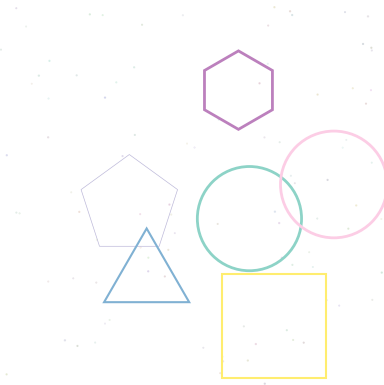[{"shape": "circle", "thickness": 2, "radius": 0.68, "center": [0.648, 0.432]}, {"shape": "pentagon", "thickness": 0.5, "radius": 0.66, "center": [0.336, 0.467]}, {"shape": "triangle", "thickness": 1.5, "radius": 0.64, "center": [0.381, 0.279]}, {"shape": "circle", "thickness": 2, "radius": 0.69, "center": [0.867, 0.521]}, {"shape": "hexagon", "thickness": 2, "radius": 0.51, "center": [0.619, 0.766]}, {"shape": "square", "thickness": 1.5, "radius": 0.67, "center": [0.712, 0.153]}]